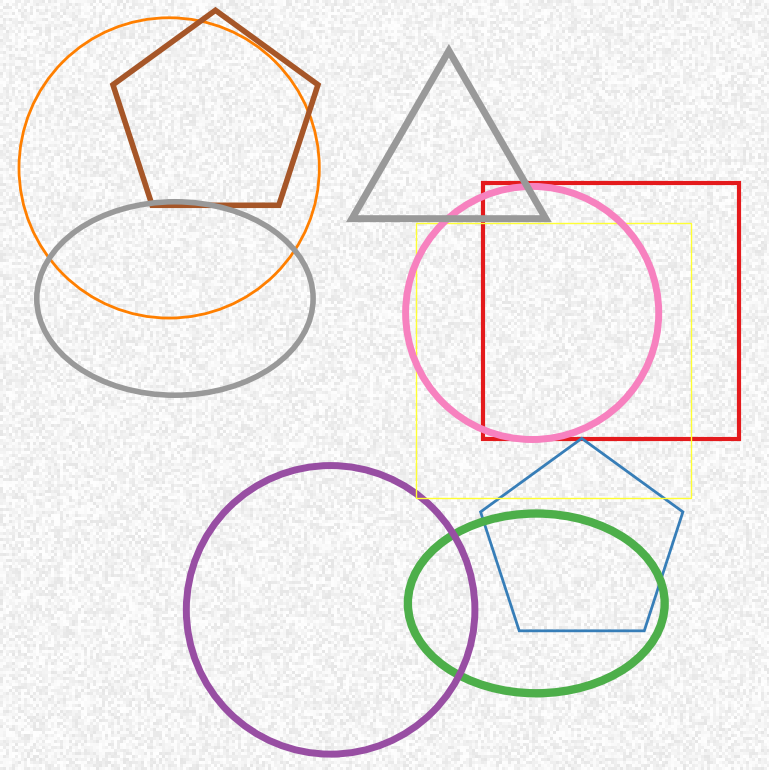[{"shape": "square", "thickness": 1.5, "radius": 0.83, "center": [0.793, 0.596]}, {"shape": "pentagon", "thickness": 1, "radius": 0.69, "center": [0.756, 0.293]}, {"shape": "oval", "thickness": 3, "radius": 0.83, "center": [0.696, 0.216]}, {"shape": "circle", "thickness": 2.5, "radius": 0.94, "center": [0.429, 0.208]}, {"shape": "circle", "thickness": 1, "radius": 0.98, "center": [0.22, 0.782]}, {"shape": "square", "thickness": 0.5, "radius": 0.89, "center": [0.719, 0.531]}, {"shape": "pentagon", "thickness": 2, "radius": 0.7, "center": [0.28, 0.847]}, {"shape": "circle", "thickness": 2.5, "radius": 0.82, "center": [0.691, 0.594]}, {"shape": "triangle", "thickness": 2.5, "radius": 0.73, "center": [0.583, 0.789]}, {"shape": "oval", "thickness": 2, "radius": 0.9, "center": [0.227, 0.612]}]